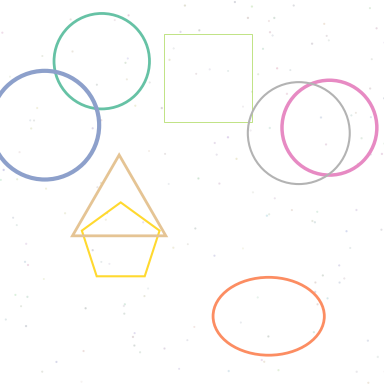[{"shape": "circle", "thickness": 2, "radius": 0.62, "center": [0.264, 0.841]}, {"shape": "oval", "thickness": 2, "radius": 0.72, "center": [0.698, 0.179]}, {"shape": "circle", "thickness": 3, "radius": 0.71, "center": [0.116, 0.675]}, {"shape": "circle", "thickness": 2.5, "radius": 0.62, "center": [0.856, 0.668]}, {"shape": "square", "thickness": 0.5, "radius": 0.57, "center": [0.54, 0.797]}, {"shape": "pentagon", "thickness": 1.5, "radius": 0.53, "center": [0.314, 0.368]}, {"shape": "triangle", "thickness": 2, "radius": 0.7, "center": [0.309, 0.457]}, {"shape": "circle", "thickness": 1.5, "radius": 0.66, "center": [0.776, 0.654]}]